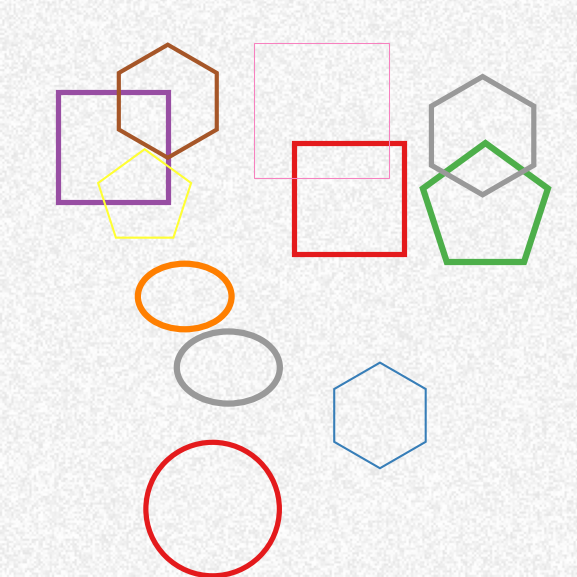[{"shape": "square", "thickness": 2.5, "radius": 0.48, "center": [0.605, 0.656]}, {"shape": "circle", "thickness": 2.5, "radius": 0.58, "center": [0.368, 0.118]}, {"shape": "hexagon", "thickness": 1, "radius": 0.46, "center": [0.658, 0.28]}, {"shape": "pentagon", "thickness": 3, "radius": 0.57, "center": [0.841, 0.638]}, {"shape": "square", "thickness": 2.5, "radius": 0.48, "center": [0.195, 0.744]}, {"shape": "oval", "thickness": 3, "radius": 0.41, "center": [0.32, 0.486]}, {"shape": "pentagon", "thickness": 1, "radius": 0.42, "center": [0.25, 0.656]}, {"shape": "hexagon", "thickness": 2, "radius": 0.49, "center": [0.291, 0.824]}, {"shape": "square", "thickness": 0.5, "radius": 0.59, "center": [0.557, 0.808]}, {"shape": "hexagon", "thickness": 2.5, "radius": 0.51, "center": [0.836, 0.764]}, {"shape": "oval", "thickness": 3, "radius": 0.45, "center": [0.395, 0.363]}]